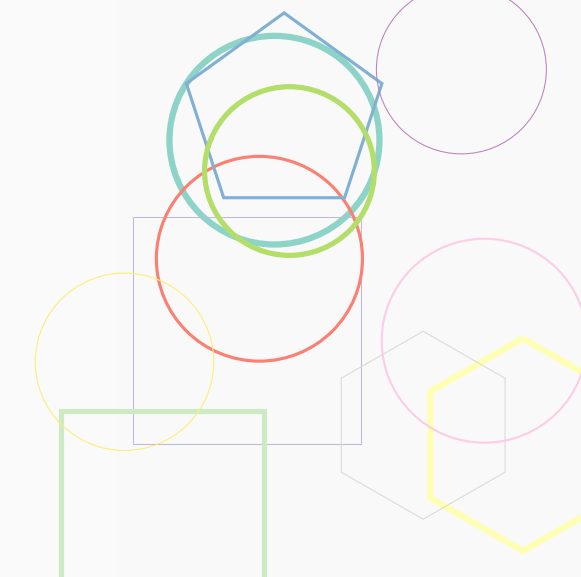[{"shape": "circle", "thickness": 3, "radius": 0.9, "center": [0.472, 0.756]}, {"shape": "hexagon", "thickness": 3, "radius": 0.92, "center": [0.9, 0.229]}, {"shape": "square", "thickness": 0.5, "radius": 0.98, "center": [0.425, 0.426]}, {"shape": "circle", "thickness": 1.5, "radius": 0.89, "center": [0.446, 0.551]}, {"shape": "pentagon", "thickness": 1.5, "radius": 0.88, "center": [0.489, 0.8]}, {"shape": "circle", "thickness": 2.5, "radius": 0.73, "center": [0.498, 0.703]}, {"shape": "circle", "thickness": 1, "radius": 0.88, "center": [0.833, 0.409]}, {"shape": "hexagon", "thickness": 0.5, "radius": 0.81, "center": [0.728, 0.263]}, {"shape": "circle", "thickness": 0.5, "radius": 0.73, "center": [0.794, 0.879]}, {"shape": "square", "thickness": 2.5, "radius": 0.87, "center": [0.279, 0.112]}, {"shape": "circle", "thickness": 0.5, "radius": 0.77, "center": [0.214, 0.373]}]